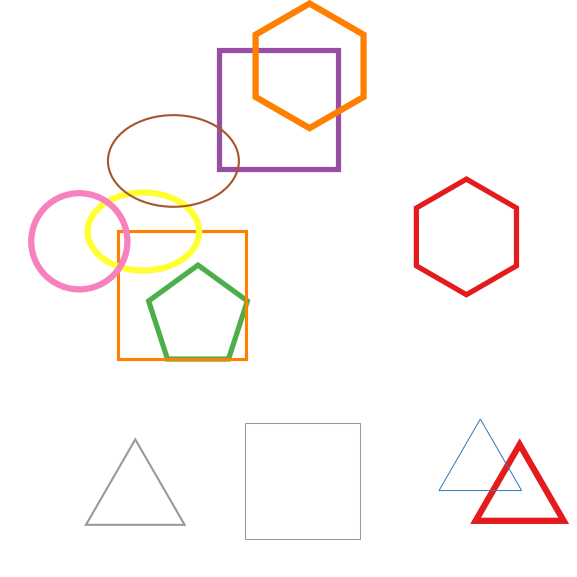[{"shape": "hexagon", "thickness": 2.5, "radius": 0.5, "center": [0.808, 0.589]}, {"shape": "triangle", "thickness": 3, "radius": 0.44, "center": [0.9, 0.141]}, {"shape": "triangle", "thickness": 0.5, "radius": 0.41, "center": [0.832, 0.191]}, {"shape": "pentagon", "thickness": 2.5, "radius": 0.45, "center": [0.343, 0.45]}, {"shape": "square", "thickness": 2.5, "radius": 0.51, "center": [0.482, 0.809]}, {"shape": "hexagon", "thickness": 3, "radius": 0.54, "center": [0.536, 0.885]}, {"shape": "square", "thickness": 1.5, "radius": 0.55, "center": [0.315, 0.488]}, {"shape": "oval", "thickness": 3, "radius": 0.48, "center": [0.248, 0.598]}, {"shape": "oval", "thickness": 1, "radius": 0.57, "center": [0.3, 0.72]}, {"shape": "circle", "thickness": 3, "radius": 0.42, "center": [0.137, 0.581]}, {"shape": "square", "thickness": 0.5, "radius": 0.5, "center": [0.524, 0.166]}, {"shape": "triangle", "thickness": 1, "radius": 0.49, "center": [0.234, 0.14]}]